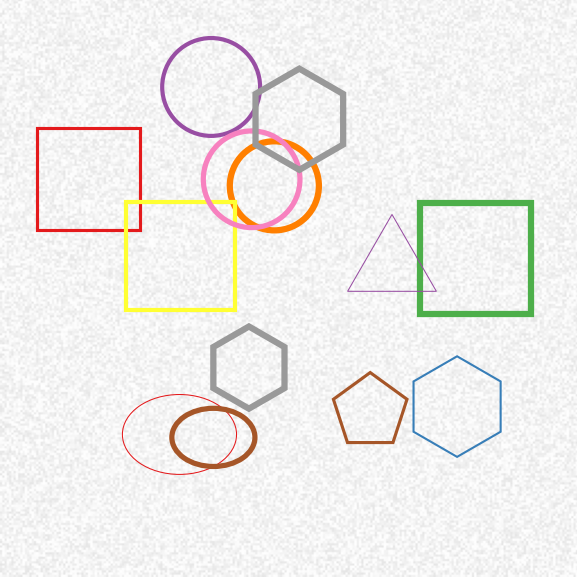[{"shape": "oval", "thickness": 0.5, "radius": 0.49, "center": [0.311, 0.247]}, {"shape": "square", "thickness": 1.5, "radius": 0.44, "center": [0.153, 0.689]}, {"shape": "hexagon", "thickness": 1, "radius": 0.44, "center": [0.791, 0.295]}, {"shape": "square", "thickness": 3, "radius": 0.48, "center": [0.824, 0.551]}, {"shape": "circle", "thickness": 2, "radius": 0.42, "center": [0.366, 0.849]}, {"shape": "triangle", "thickness": 0.5, "radius": 0.44, "center": [0.679, 0.539]}, {"shape": "circle", "thickness": 3, "radius": 0.39, "center": [0.475, 0.677]}, {"shape": "square", "thickness": 2, "radius": 0.47, "center": [0.313, 0.555]}, {"shape": "oval", "thickness": 2.5, "radius": 0.36, "center": [0.37, 0.242]}, {"shape": "pentagon", "thickness": 1.5, "radius": 0.33, "center": [0.641, 0.287]}, {"shape": "circle", "thickness": 2.5, "radius": 0.42, "center": [0.436, 0.689]}, {"shape": "hexagon", "thickness": 3, "radius": 0.44, "center": [0.518, 0.793]}, {"shape": "hexagon", "thickness": 3, "radius": 0.36, "center": [0.431, 0.363]}]